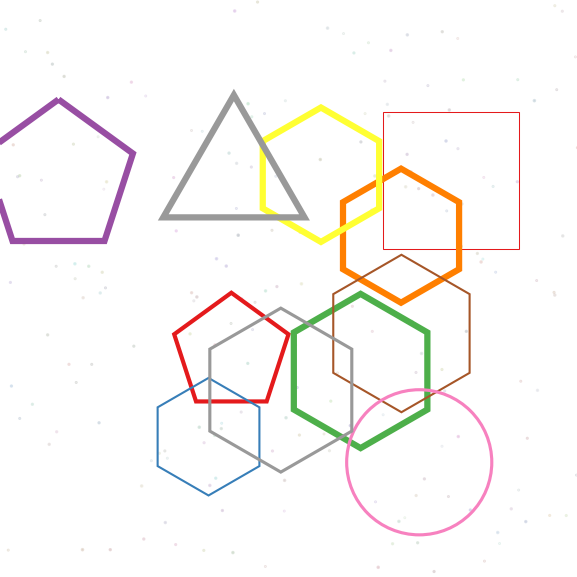[{"shape": "square", "thickness": 0.5, "radius": 0.59, "center": [0.781, 0.687]}, {"shape": "pentagon", "thickness": 2, "radius": 0.52, "center": [0.401, 0.388]}, {"shape": "hexagon", "thickness": 1, "radius": 0.51, "center": [0.361, 0.243]}, {"shape": "hexagon", "thickness": 3, "radius": 0.67, "center": [0.624, 0.357]}, {"shape": "pentagon", "thickness": 3, "radius": 0.68, "center": [0.101, 0.691]}, {"shape": "hexagon", "thickness": 3, "radius": 0.58, "center": [0.694, 0.591]}, {"shape": "hexagon", "thickness": 3, "radius": 0.58, "center": [0.556, 0.697]}, {"shape": "hexagon", "thickness": 1, "radius": 0.68, "center": [0.695, 0.422]}, {"shape": "circle", "thickness": 1.5, "radius": 0.63, "center": [0.726, 0.199]}, {"shape": "triangle", "thickness": 3, "radius": 0.71, "center": [0.405, 0.693]}, {"shape": "hexagon", "thickness": 1.5, "radius": 0.71, "center": [0.486, 0.324]}]